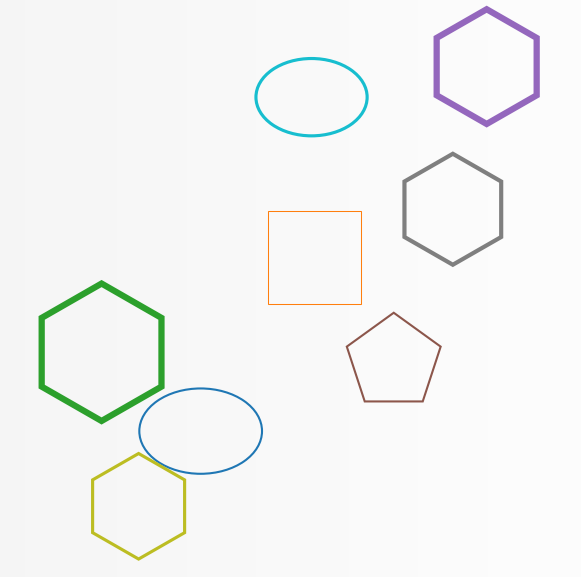[{"shape": "oval", "thickness": 1, "radius": 0.53, "center": [0.345, 0.253]}, {"shape": "square", "thickness": 0.5, "radius": 0.4, "center": [0.541, 0.553]}, {"shape": "hexagon", "thickness": 3, "radius": 0.59, "center": [0.175, 0.389]}, {"shape": "hexagon", "thickness": 3, "radius": 0.5, "center": [0.837, 0.884]}, {"shape": "pentagon", "thickness": 1, "radius": 0.42, "center": [0.677, 0.373]}, {"shape": "hexagon", "thickness": 2, "radius": 0.48, "center": [0.779, 0.637]}, {"shape": "hexagon", "thickness": 1.5, "radius": 0.46, "center": [0.238, 0.122]}, {"shape": "oval", "thickness": 1.5, "radius": 0.48, "center": [0.536, 0.831]}]